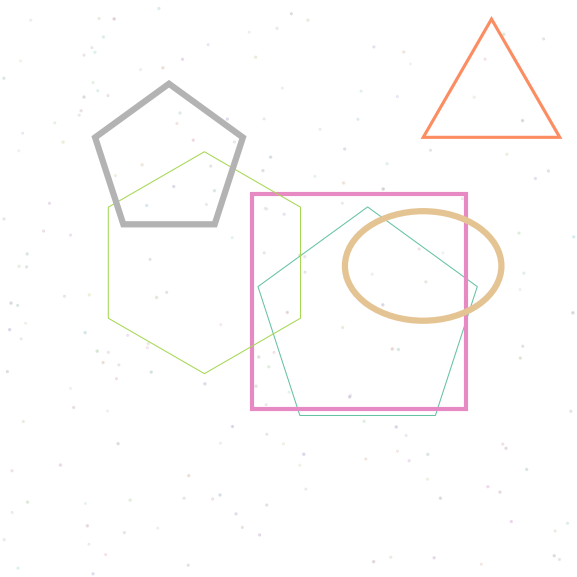[{"shape": "pentagon", "thickness": 0.5, "radius": 1.0, "center": [0.637, 0.441]}, {"shape": "triangle", "thickness": 1.5, "radius": 0.68, "center": [0.851, 0.83]}, {"shape": "square", "thickness": 2, "radius": 0.93, "center": [0.622, 0.477]}, {"shape": "hexagon", "thickness": 0.5, "radius": 0.96, "center": [0.354, 0.544]}, {"shape": "oval", "thickness": 3, "radius": 0.68, "center": [0.733, 0.539]}, {"shape": "pentagon", "thickness": 3, "radius": 0.67, "center": [0.293, 0.72]}]